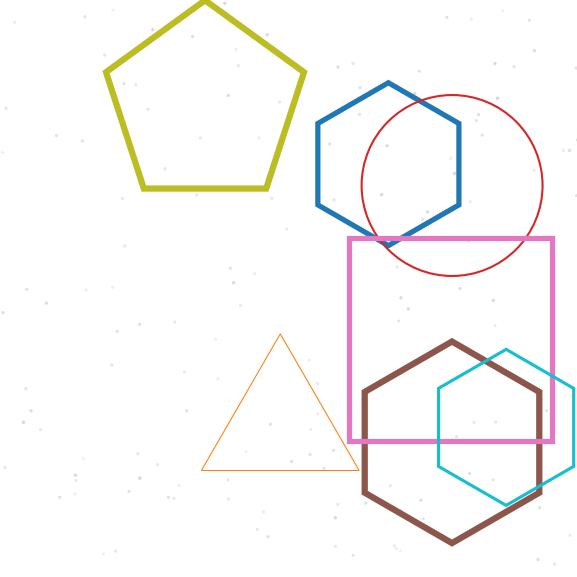[{"shape": "hexagon", "thickness": 2.5, "radius": 0.71, "center": [0.673, 0.715]}, {"shape": "triangle", "thickness": 0.5, "radius": 0.79, "center": [0.485, 0.263]}, {"shape": "circle", "thickness": 1, "radius": 0.78, "center": [0.783, 0.678]}, {"shape": "hexagon", "thickness": 3, "radius": 0.87, "center": [0.783, 0.233]}, {"shape": "square", "thickness": 2.5, "radius": 0.88, "center": [0.781, 0.411]}, {"shape": "pentagon", "thickness": 3, "radius": 0.9, "center": [0.355, 0.818]}, {"shape": "hexagon", "thickness": 1.5, "radius": 0.68, "center": [0.876, 0.259]}]